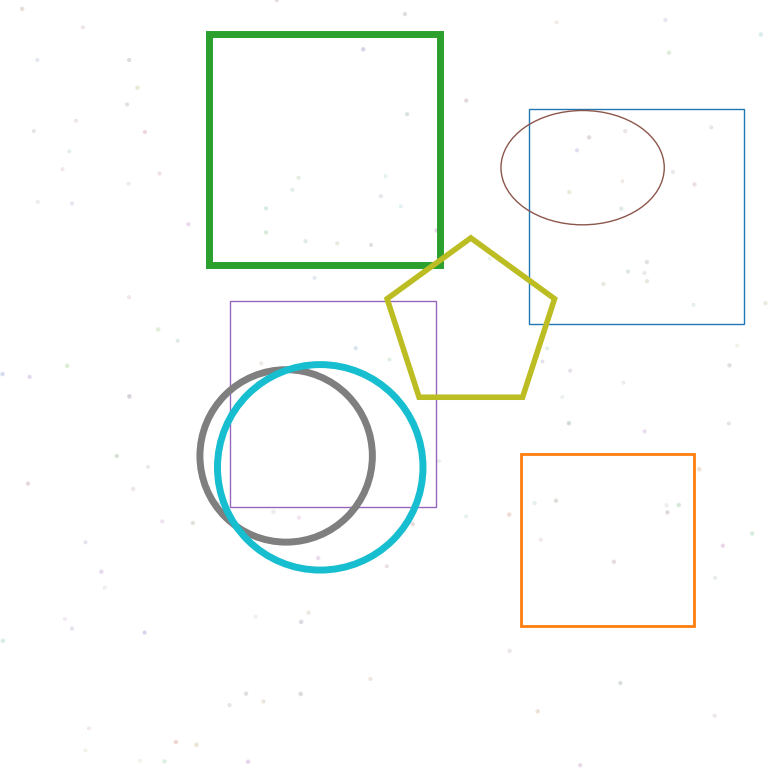[{"shape": "square", "thickness": 0.5, "radius": 0.7, "center": [0.827, 0.719]}, {"shape": "square", "thickness": 1, "radius": 0.56, "center": [0.789, 0.299]}, {"shape": "square", "thickness": 2.5, "radius": 0.75, "center": [0.422, 0.806]}, {"shape": "square", "thickness": 0.5, "radius": 0.67, "center": [0.432, 0.475]}, {"shape": "oval", "thickness": 0.5, "radius": 0.53, "center": [0.757, 0.782]}, {"shape": "circle", "thickness": 2.5, "radius": 0.56, "center": [0.372, 0.408]}, {"shape": "pentagon", "thickness": 2, "radius": 0.57, "center": [0.611, 0.577]}, {"shape": "circle", "thickness": 2.5, "radius": 0.67, "center": [0.416, 0.393]}]